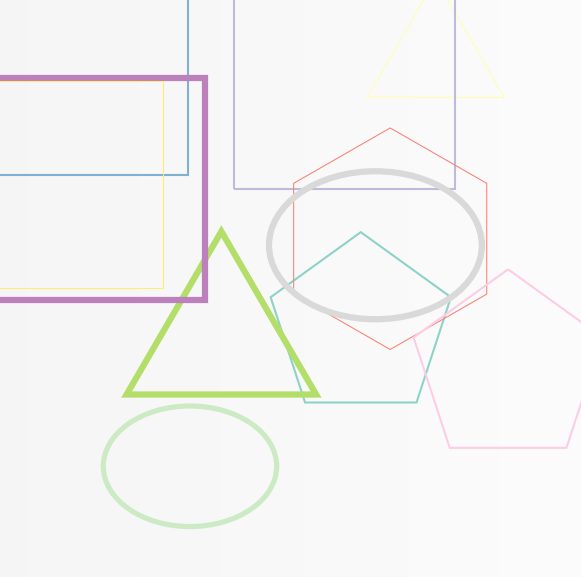[{"shape": "pentagon", "thickness": 1, "radius": 0.82, "center": [0.621, 0.434]}, {"shape": "triangle", "thickness": 0.5, "radius": 0.68, "center": [0.75, 0.899]}, {"shape": "square", "thickness": 1, "radius": 0.95, "center": [0.593, 0.861]}, {"shape": "hexagon", "thickness": 0.5, "radius": 0.96, "center": [0.671, 0.586]}, {"shape": "square", "thickness": 1, "radius": 0.9, "center": [0.143, 0.876]}, {"shape": "triangle", "thickness": 3, "radius": 0.94, "center": [0.381, 0.41]}, {"shape": "pentagon", "thickness": 1, "radius": 0.85, "center": [0.874, 0.362]}, {"shape": "oval", "thickness": 3, "radius": 0.92, "center": [0.646, 0.574]}, {"shape": "square", "thickness": 3, "radius": 0.96, "center": [0.162, 0.672]}, {"shape": "oval", "thickness": 2.5, "radius": 0.75, "center": [0.327, 0.192]}, {"shape": "square", "thickness": 0.5, "radius": 0.9, "center": [0.101, 0.68]}]